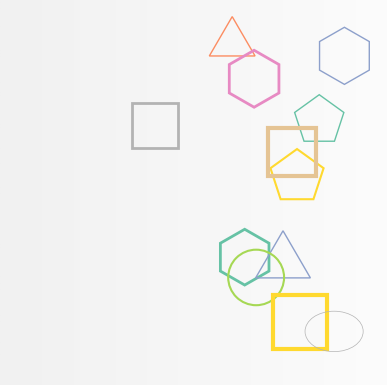[{"shape": "hexagon", "thickness": 2, "radius": 0.36, "center": [0.631, 0.332]}, {"shape": "pentagon", "thickness": 1, "radius": 0.33, "center": [0.824, 0.687]}, {"shape": "triangle", "thickness": 1, "radius": 0.34, "center": [0.599, 0.889]}, {"shape": "triangle", "thickness": 1, "radius": 0.41, "center": [0.73, 0.319]}, {"shape": "hexagon", "thickness": 1, "radius": 0.37, "center": [0.889, 0.855]}, {"shape": "hexagon", "thickness": 2, "radius": 0.37, "center": [0.656, 0.795]}, {"shape": "circle", "thickness": 1.5, "radius": 0.36, "center": [0.661, 0.279]}, {"shape": "square", "thickness": 3, "radius": 0.35, "center": [0.775, 0.163]}, {"shape": "pentagon", "thickness": 1.5, "radius": 0.36, "center": [0.767, 0.541]}, {"shape": "square", "thickness": 3, "radius": 0.31, "center": [0.754, 0.605]}, {"shape": "oval", "thickness": 0.5, "radius": 0.38, "center": [0.862, 0.139]}, {"shape": "square", "thickness": 2, "radius": 0.29, "center": [0.4, 0.673]}]